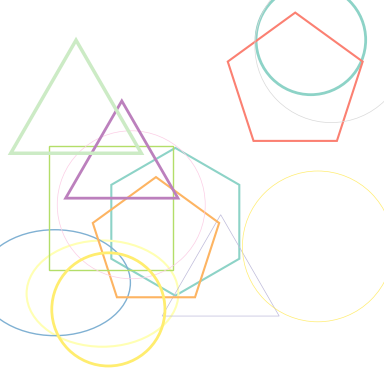[{"shape": "hexagon", "thickness": 1.5, "radius": 0.96, "center": [0.455, 0.424]}, {"shape": "circle", "thickness": 2, "radius": 0.71, "center": [0.807, 0.896]}, {"shape": "oval", "thickness": 1.5, "radius": 0.99, "center": [0.266, 0.237]}, {"shape": "triangle", "thickness": 0.5, "radius": 0.88, "center": [0.573, 0.267]}, {"shape": "pentagon", "thickness": 1.5, "radius": 0.92, "center": [0.767, 0.783]}, {"shape": "oval", "thickness": 1, "radius": 0.98, "center": [0.142, 0.266]}, {"shape": "pentagon", "thickness": 1.5, "radius": 0.86, "center": [0.405, 0.367]}, {"shape": "square", "thickness": 1, "radius": 0.8, "center": [0.289, 0.461]}, {"shape": "circle", "thickness": 0.5, "radius": 0.96, "center": [0.341, 0.468]}, {"shape": "circle", "thickness": 0.5, "radius": 0.99, "center": [0.86, 0.88]}, {"shape": "triangle", "thickness": 2, "radius": 0.84, "center": [0.316, 0.569]}, {"shape": "triangle", "thickness": 2.5, "radius": 0.98, "center": [0.197, 0.7]}, {"shape": "circle", "thickness": 0.5, "radius": 0.98, "center": [0.825, 0.36]}, {"shape": "circle", "thickness": 2, "radius": 0.73, "center": [0.281, 0.196]}]